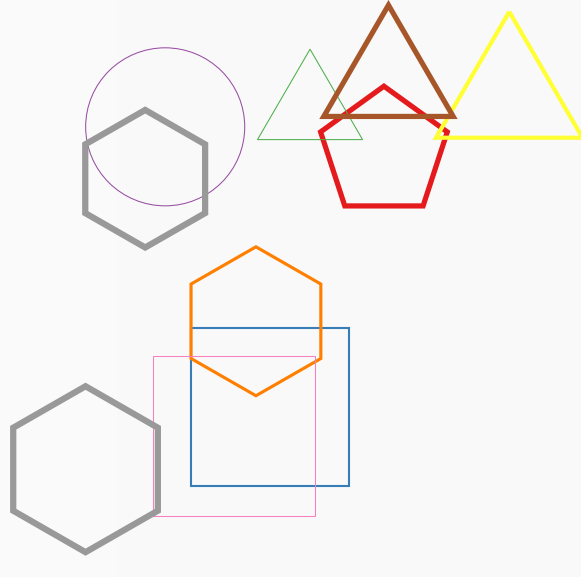[{"shape": "pentagon", "thickness": 2.5, "radius": 0.57, "center": [0.661, 0.735]}, {"shape": "square", "thickness": 1, "radius": 0.68, "center": [0.465, 0.294]}, {"shape": "triangle", "thickness": 0.5, "radius": 0.52, "center": [0.533, 0.81]}, {"shape": "circle", "thickness": 0.5, "radius": 0.68, "center": [0.284, 0.78]}, {"shape": "hexagon", "thickness": 1.5, "radius": 0.64, "center": [0.44, 0.443]}, {"shape": "triangle", "thickness": 2, "radius": 0.73, "center": [0.876, 0.833]}, {"shape": "triangle", "thickness": 2.5, "radius": 0.64, "center": [0.668, 0.862]}, {"shape": "square", "thickness": 0.5, "radius": 0.69, "center": [0.402, 0.244]}, {"shape": "hexagon", "thickness": 3, "radius": 0.72, "center": [0.147, 0.187]}, {"shape": "hexagon", "thickness": 3, "radius": 0.6, "center": [0.25, 0.69]}]